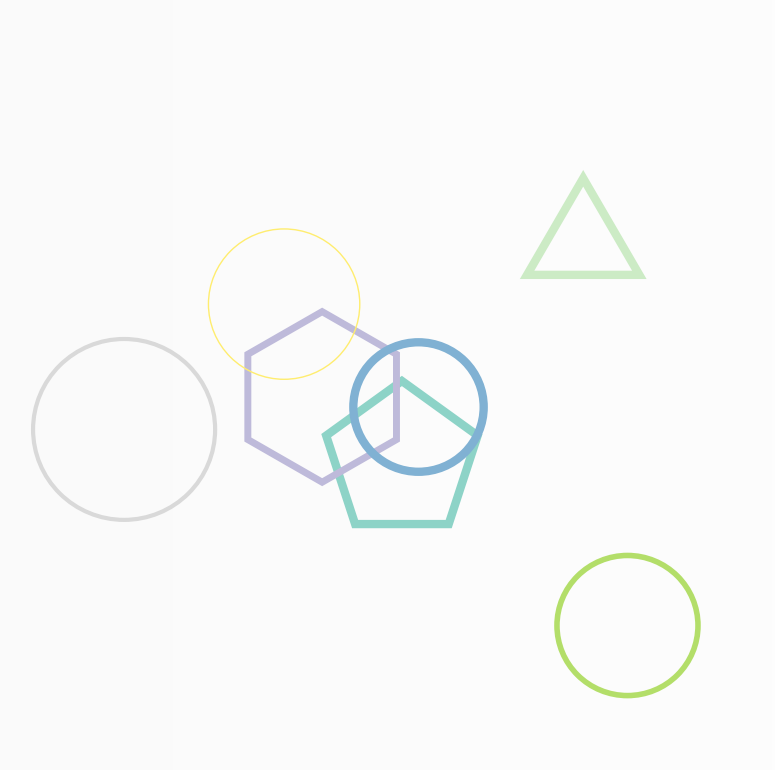[{"shape": "pentagon", "thickness": 3, "radius": 0.51, "center": [0.519, 0.403]}, {"shape": "hexagon", "thickness": 2.5, "radius": 0.55, "center": [0.416, 0.485]}, {"shape": "circle", "thickness": 3, "radius": 0.42, "center": [0.54, 0.471]}, {"shape": "circle", "thickness": 2, "radius": 0.45, "center": [0.81, 0.188]}, {"shape": "circle", "thickness": 1.5, "radius": 0.59, "center": [0.16, 0.442]}, {"shape": "triangle", "thickness": 3, "radius": 0.42, "center": [0.753, 0.685]}, {"shape": "circle", "thickness": 0.5, "radius": 0.49, "center": [0.367, 0.605]}]